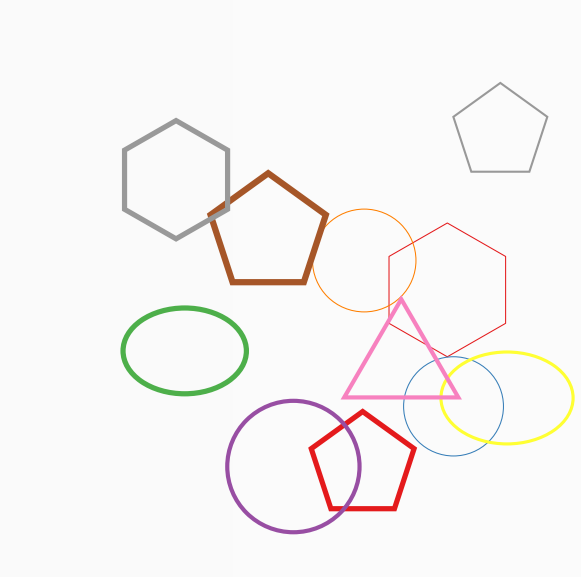[{"shape": "pentagon", "thickness": 2.5, "radius": 0.47, "center": [0.624, 0.193]}, {"shape": "hexagon", "thickness": 0.5, "radius": 0.58, "center": [0.77, 0.497]}, {"shape": "circle", "thickness": 0.5, "radius": 0.43, "center": [0.78, 0.295]}, {"shape": "oval", "thickness": 2.5, "radius": 0.53, "center": [0.318, 0.392]}, {"shape": "circle", "thickness": 2, "radius": 0.57, "center": [0.505, 0.191]}, {"shape": "circle", "thickness": 0.5, "radius": 0.45, "center": [0.627, 0.548]}, {"shape": "oval", "thickness": 1.5, "radius": 0.57, "center": [0.872, 0.31]}, {"shape": "pentagon", "thickness": 3, "radius": 0.52, "center": [0.461, 0.595]}, {"shape": "triangle", "thickness": 2, "radius": 0.57, "center": [0.69, 0.368]}, {"shape": "pentagon", "thickness": 1, "radius": 0.42, "center": [0.861, 0.771]}, {"shape": "hexagon", "thickness": 2.5, "radius": 0.51, "center": [0.303, 0.688]}]